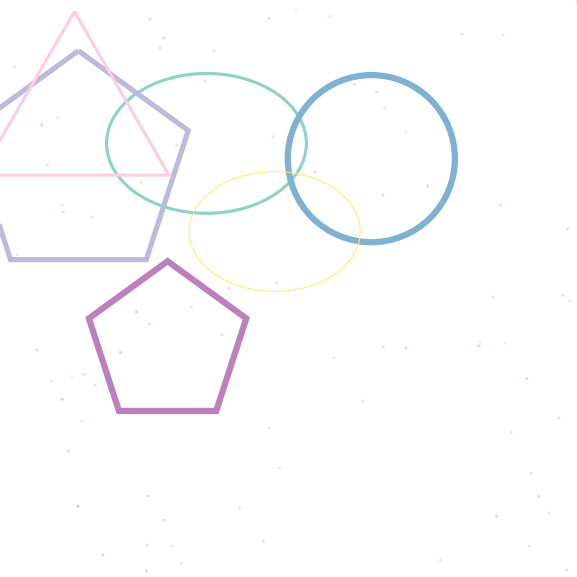[{"shape": "oval", "thickness": 1.5, "radius": 0.87, "center": [0.358, 0.751]}, {"shape": "pentagon", "thickness": 2.5, "radius": 1.0, "center": [0.136, 0.711]}, {"shape": "circle", "thickness": 3, "radius": 0.72, "center": [0.643, 0.724]}, {"shape": "triangle", "thickness": 1.5, "radius": 0.94, "center": [0.129, 0.79]}, {"shape": "pentagon", "thickness": 3, "radius": 0.72, "center": [0.29, 0.403]}, {"shape": "oval", "thickness": 0.5, "radius": 0.74, "center": [0.476, 0.598]}]